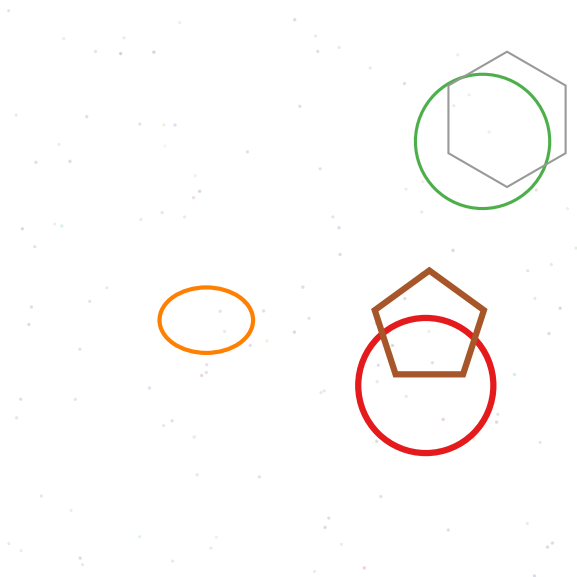[{"shape": "circle", "thickness": 3, "radius": 0.58, "center": [0.737, 0.332]}, {"shape": "circle", "thickness": 1.5, "radius": 0.58, "center": [0.836, 0.754]}, {"shape": "oval", "thickness": 2, "radius": 0.41, "center": [0.357, 0.445]}, {"shape": "pentagon", "thickness": 3, "radius": 0.5, "center": [0.743, 0.431]}, {"shape": "hexagon", "thickness": 1, "radius": 0.59, "center": [0.878, 0.792]}]